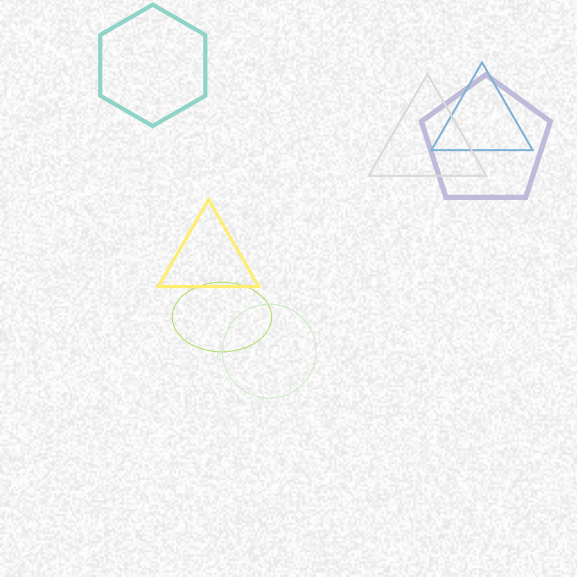[{"shape": "hexagon", "thickness": 2, "radius": 0.53, "center": [0.265, 0.886]}, {"shape": "pentagon", "thickness": 2.5, "radius": 0.59, "center": [0.841, 0.752]}, {"shape": "triangle", "thickness": 1, "radius": 0.51, "center": [0.835, 0.79]}, {"shape": "oval", "thickness": 0.5, "radius": 0.43, "center": [0.384, 0.45]}, {"shape": "triangle", "thickness": 1, "radius": 0.59, "center": [0.74, 0.753]}, {"shape": "circle", "thickness": 0.5, "radius": 0.41, "center": [0.466, 0.391]}, {"shape": "triangle", "thickness": 1.5, "radius": 0.5, "center": [0.361, 0.553]}]